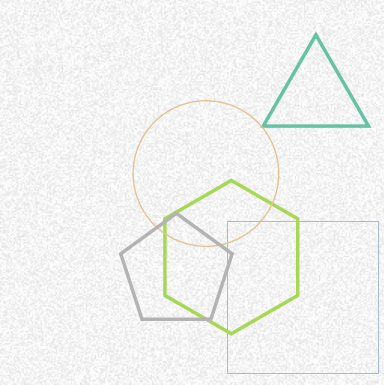[{"shape": "triangle", "thickness": 2.5, "radius": 0.79, "center": [0.82, 0.751]}, {"shape": "square", "thickness": 0.5, "radius": 0.98, "center": [0.786, 0.228]}, {"shape": "hexagon", "thickness": 2.5, "radius": 1.0, "center": [0.601, 0.332]}, {"shape": "circle", "thickness": 1, "radius": 0.95, "center": [0.535, 0.549]}, {"shape": "pentagon", "thickness": 2.5, "radius": 0.76, "center": [0.458, 0.294]}]